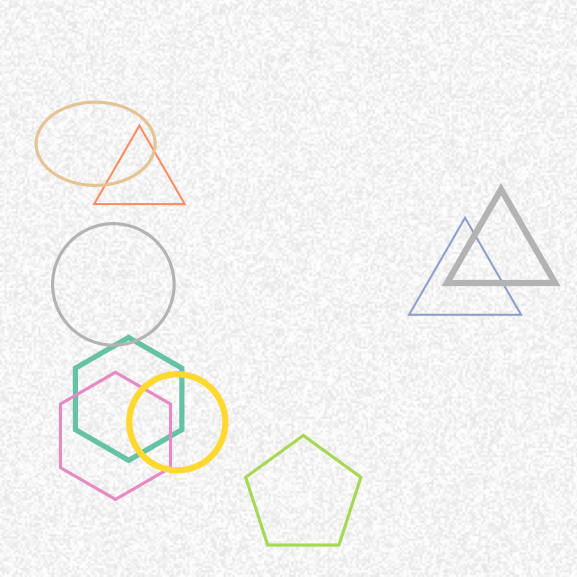[{"shape": "hexagon", "thickness": 2.5, "radius": 0.53, "center": [0.223, 0.308]}, {"shape": "triangle", "thickness": 1, "radius": 0.45, "center": [0.241, 0.691]}, {"shape": "triangle", "thickness": 1, "radius": 0.56, "center": [0.805, 0.51]}, {"shape": "hexagon", "thickness": 1.5, "radius": 0.55, "center": [0.2, 0.244]}, {"shape": "pentagon", "thickness": 1.5, "radius": 0.52, "center": [0.525, 0.14]}, {"shape": "circle", "thickness": 3, "radius": 0.42, "center": [0.307, 0.268]}, {"shape": "oval", "thickness": 1.5, "radius": 0.51, "center": [0.166, 0.75]}, {"shape": "circle", "thickness": 1.5, "radius": 0.53, "center": [0.196, 0.507]}, {"shape": "triangle", "thickness": 3, "radius": 0.54, "center": [0.868, 0.563]}]